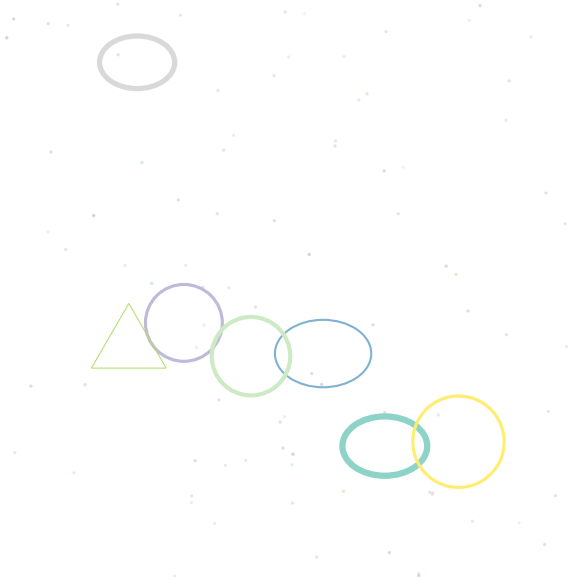[{"shape": "oval", "thickness": 3, "radius": 0.37, "center": [0.666, 0.227]}, {"shape": "circle", "thickness": 1.5, "radius": 0.33, "center": [0.318, 0.44]}, {"shape": "oval", "thickness": 1, "radius": 0.42, "center": [0.559, 0.387]}, {"shape": "triangle", "thickness": 0.5, "radius": 0.37, "center": [0.223, 0.399]}, {"shape": "oval", "thickness": 2.5, "radius": 0.33, "center": [0.237, 0.891]}, {"shape": "circle", "thickness": 2, "radius": 0.34, "center": [0.435, 0.382]}, {"shape": "circle", "thickness": 1.5, "radius": 0.4, "center": [0.794, 0.234]}]